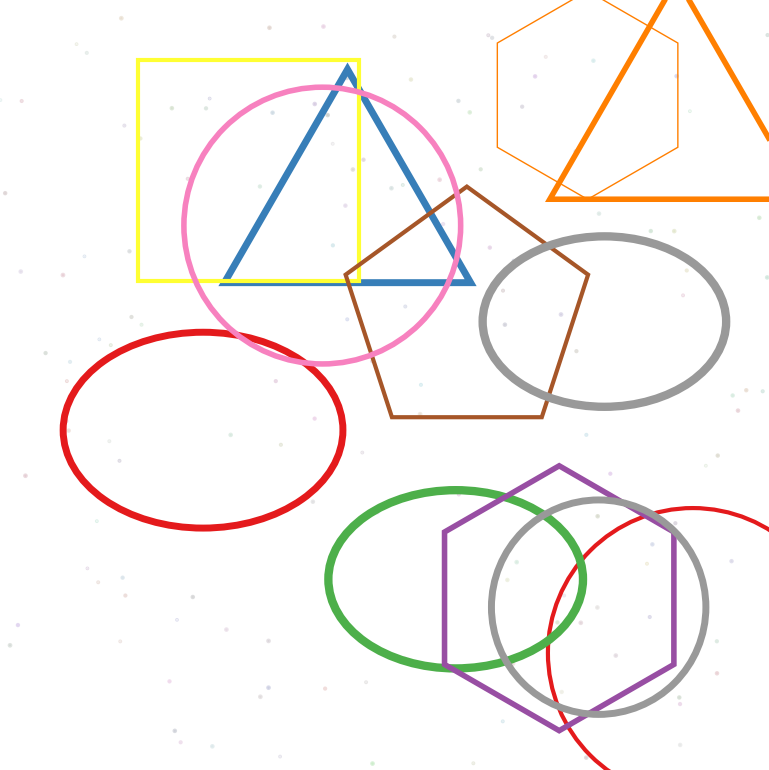[{"shape": "circle", "thickness": 1.5, "radius": 0.94, "center": [0.9, 0.152]}, {"shape": "oval", "thickness": 2.5, "radius": 0.91, "center": [0.264, 0.441]}, {"shape": "triangle", "thickness": 2.5, "radius": 0.92, "center": [0.451, 0.725]}, {"shape": "oval", "thickness": 3, "radius": 0.83, "center": [0.592, 0.248]}, {"shape": "hexagon", "thickness": 2, "radius": 0.86, "center": [0.726, 0.223]}, {"shape": "triangle", "thickness": 2, "radius": 0.95, "center": [0.879, 0.837]}, {"shape": "hexagon", "thickness": 0.5, "radius": 0.68, "center": [0.763, 0.876]}, {"shape": "square", "thickness": 1.5, "radius": 0.72, "center": [0.323, 0.778]}, {"shape": "pentagon", "thickness": 1.5, "radius": 0.83, "center": [0.606, 0.592]}, {"shape": "circle", "thickness": 2, "radius": 0.9, "center": [0.419, 0.707]}, {"shape": "oval", "thickness": 3, "radius": 0.79, "center": [0.785, 0.582]}, {"shape": "circle", "thickness": 2.5, "radius": 0.7, "center": [0.777, 0.211]}]